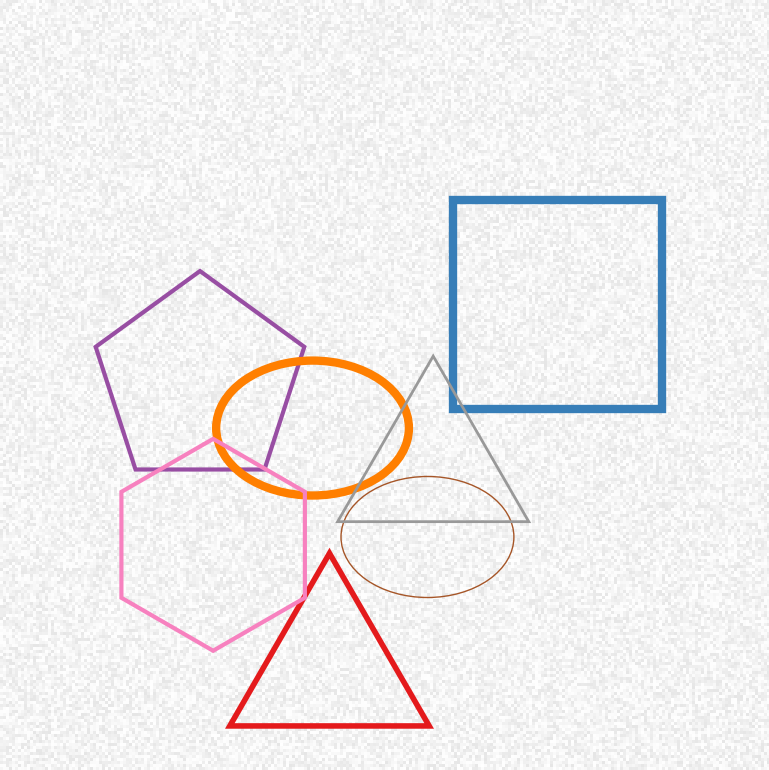[{"shape": "triangle", "thickness": 2, "radius": 0.75, "center": [0.428, 0.132]}, {"shape": "square", "thickness": 3, "radius": 0.68, "center": [0.724, 0.604]}, {"shape": "pentagon", "thickness": 1.5, "radius": 0.71, "center": [0.26, 0.506]}, {"shape": "oval", "thickness": 3, "radius": 0.63, "center": [0.406, 0.444]}, {"shape": "oval", "thickness": 0.5, "radius": 0.56, "center": [0.555, 0.303]}, {"shape": "hexagon", "thickness": 1.5, "radius": 0.69, "center": [0.277, 0.292]}, {"shape": "triangle", "thickness": 1, "radius": 0.72, "center": [0.563, 0.394]}]